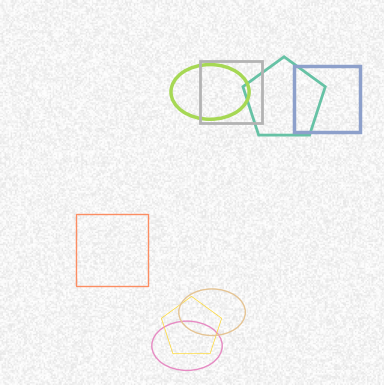[{"shape": "pentagon", "thickness": 2, "radius": 0.56, "center": [0.738, 0.74]}, {"shape": "square", "thickness": 1, "radius": 0.47, "center": [0.29, 0.352]}, {"shape": "square", "thickness": 2.5, "radius": 0.43, "center": [0.85, 0.742]}, {"shape": "oval", "thickness": 1, "radius": 0.46, "center": [0.486, 0.102]}, {"shape": "oval", "thickness": 2.5, "radius": 0.51, "center": [0.546, 0.761]}, {"shape": "pentagon", "thickness": 0.5, "radius": 0.41, "center": [0.497, 0.148]}, {"shape": "oval", "thickness": 1, "radius": 0.43, "center": [0.551, 0.189]}, {"shape": "square", "thickness": 2, "radius": 0.41, "center": [0.6, 0.761]}]